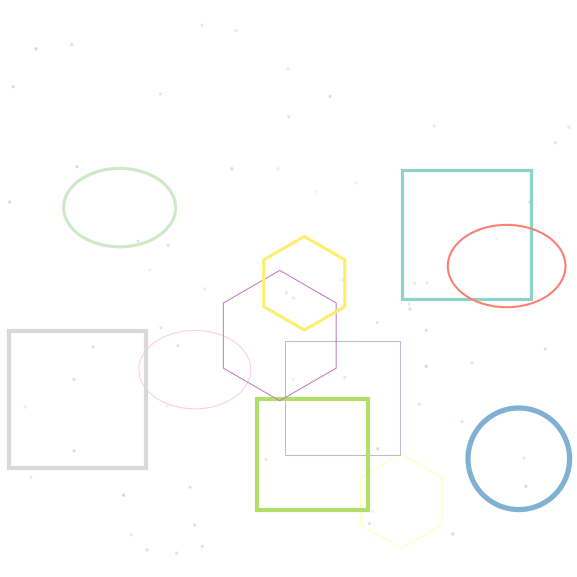[{"shape": "square", "thickness": 1.5, "radius": 0.56, "center": [0.808, 0.593]}, {"shape": "hexagon", "thickness": 0.5, "radius": 0.41, "center": [0.695, 0.131]}, {"shape": "square", "thickness": 0.5, "radius": 0.49, "center": [0.593, 0.31]}, {"shape": "oval", "thickness": 1, "radius": 0.51, "center": [0.877, 0.538]}, {"shape": "circle", "thickness": 2.5, "radius": 0.44, "center": [0.898, 0.205]}, {"shape": "square", "thickness": 2, "radius": 0.48, "center": [0.541, 0.212]}, {"shape": "oval", "thickness": 0.5, "radius": 0.48, "center": [0.337, 0.359]}, {"shape": "square", "thickness": 2, "radius": 0.59, "center": [0.134, 0.307]}, {"shape": "hexagon", "thickness": 0.5, "radius": 0.56, "center": [0.484, 0.418]}, {"shape": "oval", "thickness": 1.5, "radius": 0.49, "center": [0.207, 0.64]}, {"shape": "hexagon", "thickness": 1.5, "radius": 0.41, "center": [0.527, 0.509]}]